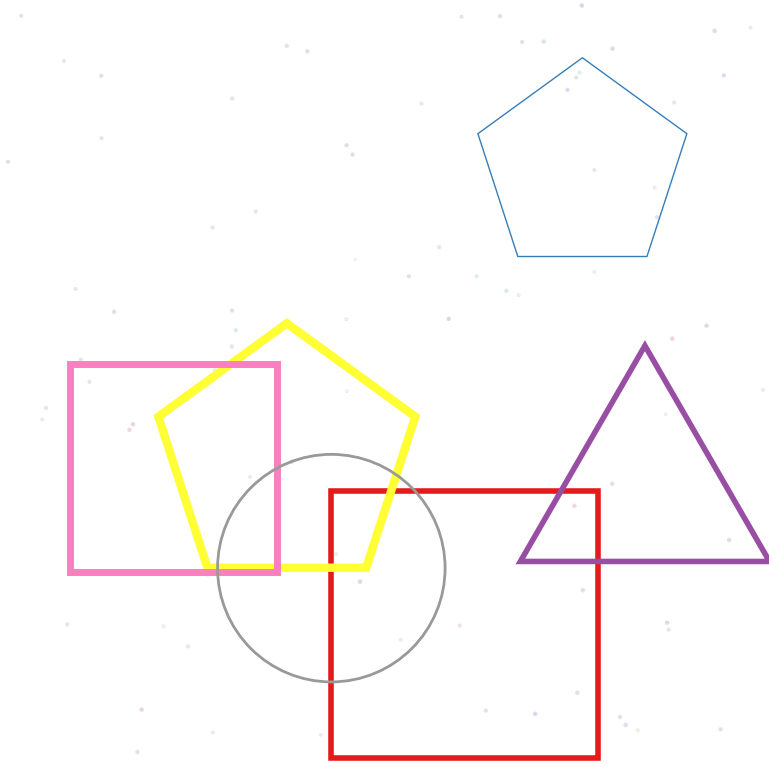[{"shape": "square", "thickness": 2, "radius": 0.87, "center": [0.603, 0.189]}, {"shape": "pentagon", "thickness": 0.5, "radius": 0.71, "center": [0.756, 0.782]}, {"shape": "triangle", "thickness": 2, "radius": 0.93, "center": [0.838, 0.364]}, {"shape": "pentagon", "thickness": 3, "radius": 0.88, "center": [0.372, 0.405]}, {"shape": "square", "thickness": 2.5, "radius": 0.67, "center": [0.225, 0.392]}, {"shape": "circle", "thickness": 1, "radius": 0.74, "center": [0.43, 0.262]}]